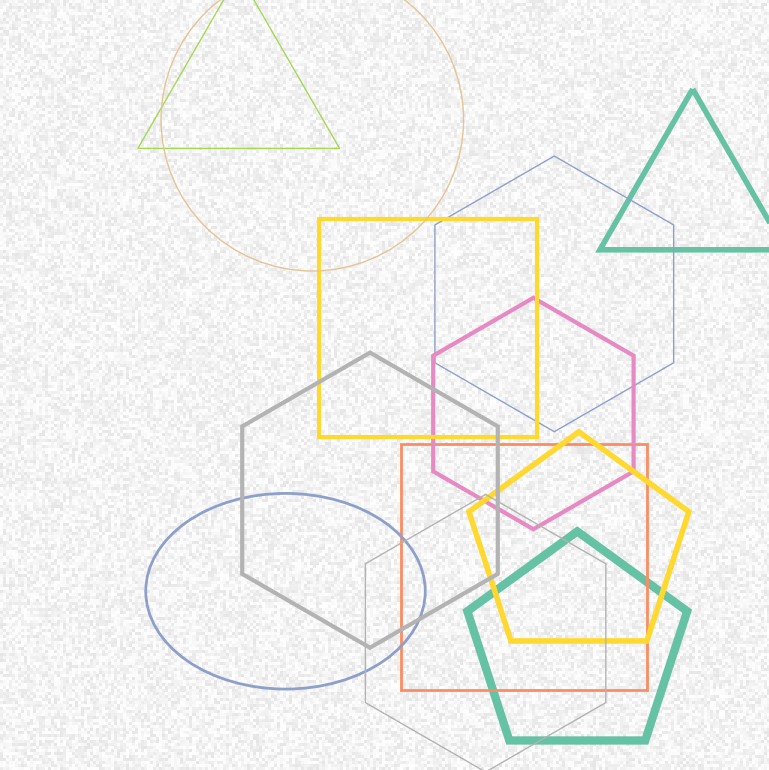[{"shape": "triangle", "thickness": 2, "radius": 0.7, "center": [0.9, 0.745]}, {"shape": "pentagon", "thickness": 3, "radius": 0.75, "center": [0.75, 0.16]}, {"shape": "square", "thickness": 1, "radius": 0.8, "center": [0.681, 0.263]}, {"shape": "oval", "thickness": 1, "radius": 0.91, "center": [0.371, 0.232]}, {"shape": "hexagon", "thickness": 0.5, "radius": 0.9, "center": [0.72, 0.618]}, {"shape": "hexagon", "thickness": 1.5, "radius": 0.75, "center": [0.693, 0.463]}, {"shape": "triangle", "thickness": 0.5, "radius": 0.76, "center": [0.31, 0.883]}, {"shape": "pentagon", "thickness": 2, "radius": 0.75, "center": [0.752, 0.289]}, {"shape": "square", "thickness": 1.5, "radius": 0.71, "center": [0.556, 0.574]}, {"shape": "circle", "thickness": 0.5, "radius": 0.98, "center": [0.406, 0.845]}, {"shape": "hexagon", "thickness": 1.5, "radius": 0.96, "center": [0.481, 0.35]}, {"shape": "hexagon", "thickness": 0.5, "radius": 0.9, "center": [0.631, 0.178]}]